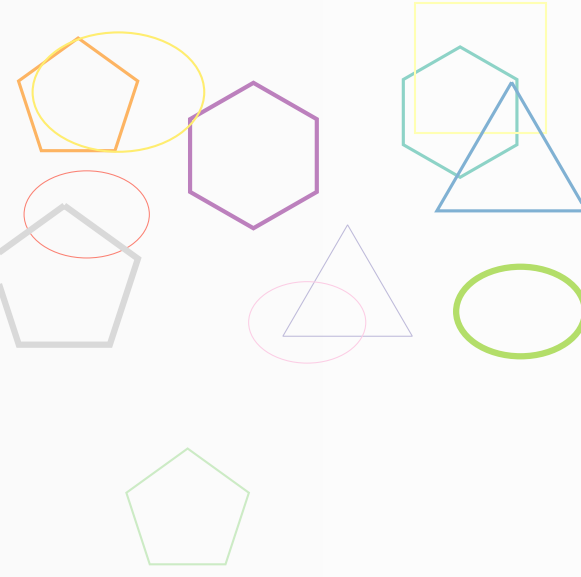[{"shape": "hexagon", "thickness": 1.5, "radius": 0.56, "center": [0.792, 0.805]}, {"shape": "square", "thickness": 1, "radius": 0.56, "center": [0.827, 0.882]}, {"shape": "triangle", "thickness": 0.5, "radius": 0.64, "center": [0.598, 0.481]}, {"shape": "oval", "thickness": 0.5, "radius": 0.54, "center": [0.149, 0.628]}, {"shape": "triangle", "thickness": 1.5, "radius": 0.74, "center": [0.88, 0.708]}, {"shape": "pentagon", "thickness": 1.5, "radius": 0.54, "center": [0.134, 0.825]}, {"shape": "oval", "thickness": 3, "radius": 0.55, "center": [0.896, 0.46]}, {"shape": "oval", "thickness": 0.5, "radius": 0.5, "center": [0.529, 0.441]}, {"shape": "pentagon", "thickness": 3, "radius": 0.67, "center": [0.111, 0.51]}, {"shape": "hexagon", "thickness": 2, "radius": 0.63, "center": [0.436, 0.73]}, {"shape": "pentagon", "thickness": 1, "radius": 0.55, "center": [0.323, 0.112]}, {"shape": "oval", "thickness": 1, "radius": 0.74, "center": [0.204, 0.84]}]